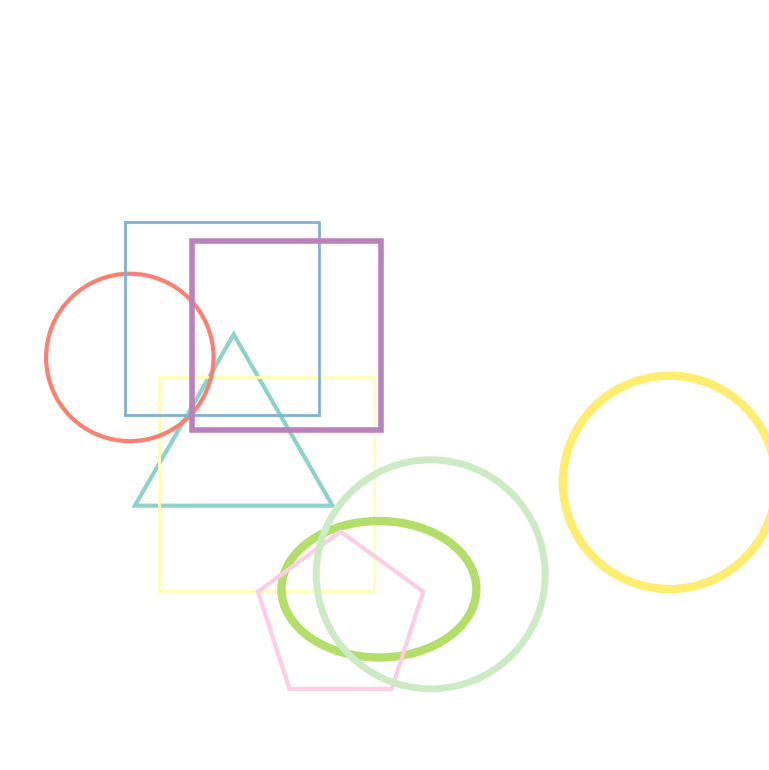[{"shape": "triangle", "thickness": 1.5, "radius": 0.74, "center": [0.304, 0.417]}, {"shape": "square", "thickness": 1, "radius": 0.7, "center": [0.346, 0.372]}, {"shape": "circle", "thickness": 1.5, "radius": 0.54, "center": [0.169, 0.536]}, {"shape": "square", "thickness": 1, "radius": 0.63, "center": [0.288, 0.587]}, {"shape": "oval", "thickness": 3, "radius": 0.63, "center": [0.492, 0.235]}, {"shape": "pentagon", "thickness": 1.5, "radius": 0.56, "center": [0.442, 0.197]}, {"shape": "square", "thickness": 2, "radius": 0.61, "center": [0.372, 0.564]}, {"shape": "circle", "thickness": 2.5, "radius": 0.74, "center": [0.559, 0.254]}, {"shape": "circle", "thickness": 3, "radius": 0.69, "center": [0.869, 0.374]}]